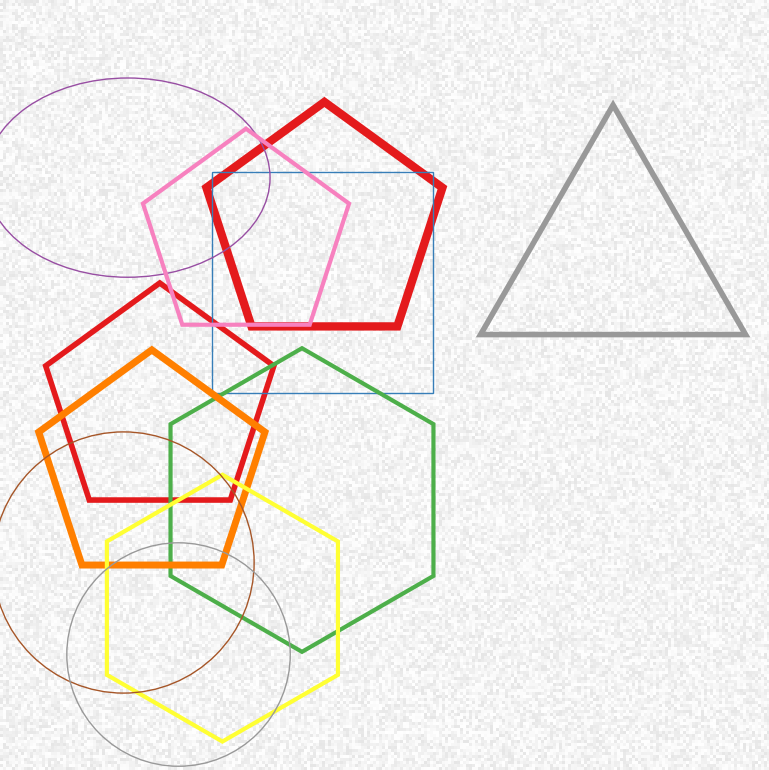[{"shape": "pentagon", "thickness": 3, "radius": 0.81, "center": [0.421, 0.706]}, {"shape": "pentagon", "thickness": 2, "radius": 0.78, "center": [0.208, 0.477]}, {"shape": "square", "thickness": 0.5, "radius": 0.72, "center": [0.419, 0.633]}, {"shape": "hexagon", "thickness": 1.5, "radius": 0.99, "center": [0.392, 0.351]}, {"shape": "oval", "thickness": 0.5, "radius": 0.92, "center": [0.166, 0.769]}, {"shape": "pentagon", "thickness": 2.5, "radius": 0.77, "center": [0.197, 0.391]}, {"shape": "hexagon", "thickness": 1.5, "radius": 0.87, "center": [0.289, 0.21]}, {"shape": "circle", "thickness": 0.5, "radius": 0.85, "center": [0.16, 0.269]}, {"shape": "pentagon", "thickness": 1.5, "radius": 0.7, "center": [0.319, 0.692]}, {"shape": "triangle", "thickness": 2, "radius": 0.99, "center": [0.796, 0.665]}, {"shape": "circle", "thickness": 0.5, "radius": 0.73, "center": [0.232, 0.15]}]